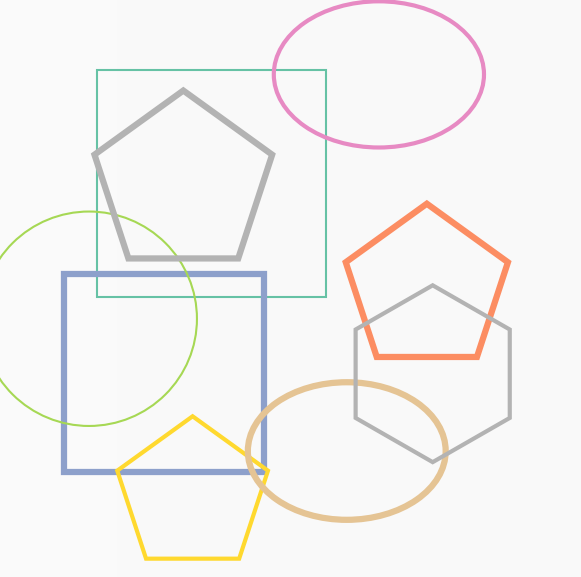[{"shape": "square", "thickness": 1, "radius": 0.98, "center": [0.364, 0.682]}, {"shape": "pentagon", "thickness": 3, "radius": 0.73, "center": [0.734, 0.5]}, {"shape": "square", "thickness": 3, "radius": 0.86, "center": [0.282, 0.353]}, {"shape": "oval", "thickness": 2, "radius": 0.9, "center": [0.652, 0.87]}, {"shape": "circle", "thickness": 1, "radius": 0.93, "center": [0.153, 0.447]}, {"shape": "pentagon", "thickness": 2, "radius": 0.68, "center": [0.331, 0.142]}, {"shape": "oval", "thickness": 3, "radius": 0.85, "center": [0.597, 0.218]}, {"shape": "pentagon", "thickness": 3, "radius": 0.8, "center": [0.315, 0.682]}, {"shape": "hexagon", "thickness": 2, "radius": 0.77, "center": [0.744, 0.352]}]